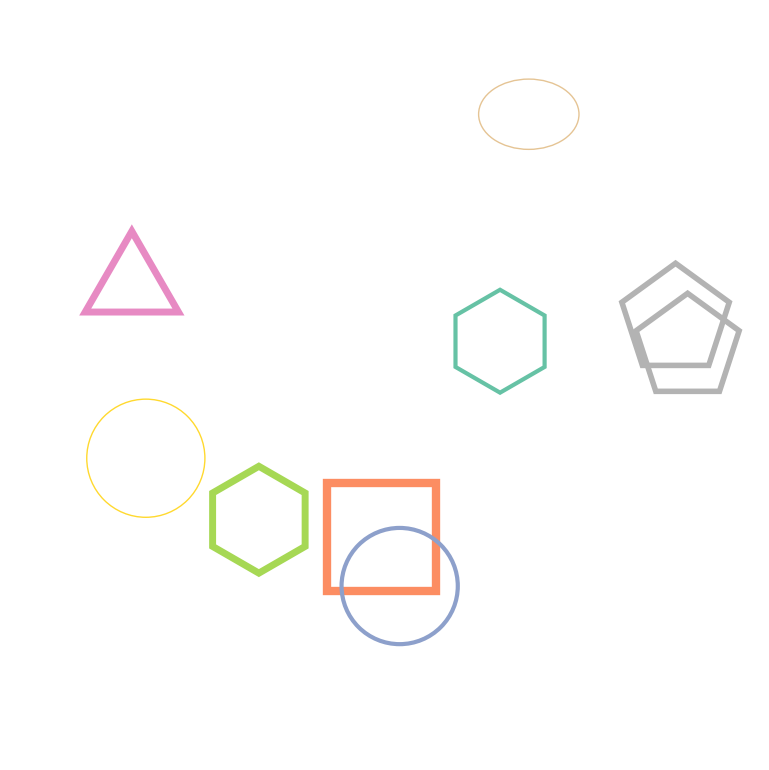[{"shape": "hexagon", "thickness": 1.5, "radius": 0.33, "center": [0.649, 0.557]}, {"shape": "square", "thickness": 3, "radius": 0.35, "center": [0.495, 0.303]}, {"shape": "circle", "thickness": 1.5, "radius": 0.38, "center": [0.519, 0.239]}, {"shape": "triangle", "thickness": 2.5, "radius": 0.35, "center": [0.171, 0.63]}, {"shape": "hexagon", "thickness": 2.5, "radius": 0.35, "center": [0.336, 0.325]}, {"shape": "circle", "thickness": 0.5, "radius": 0.38, "center": [0.189, 0.405]}, {"shape": "oval", "thickness": 0.5, "radius": 0.33, "center": [0.687, 0.852]}, {"shape": "pentagon", "thickness": 2, "radius": 0.37, "center": [0.877, 0.585]}, {"shape": "pentagon", "thickness": 2, "radius": 0.35, "center": [0.893, 0.549]}]